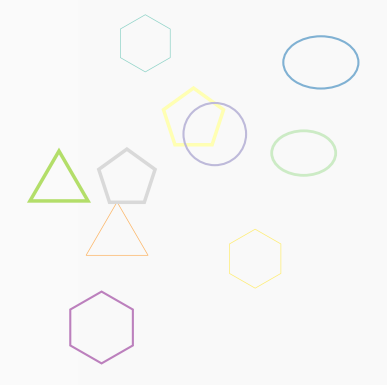[{"shape": "hexagon", "thickness": 0.5, "radius": 0.37, "center": [0.375, 0.888]}, {"shape": "pentagon", "thickness": 2.5, "radius": 0.41, "center": [0.499, 0.69]}, {"shape": "circle", "thickness": 1.5, "radius": 0.4, "center": [0.554, 0.652]}, {"shape": "oval", "thickness": 1.5, "radius": 0.48, "center": [0.828, 0.838]}, {"shape": "triangle", "thickness": 0.5, "radius": 0.46, "center": [0.302, 0.383]}, {"shape": "triangle", "thickness": 2.5, "radius": 0.43, "center": [0.152, 0.521]}, {"shape": "pentagon", "thickness": 2.5, "radius": 0.38, "center": [0.328, 0.536]}, {"shape": "hexagon", "thickness": 1.5, "radius": 0.47, "center": [0.262, 0.149]}, {"shape": "oval", "thickness": 2, "radius": 0.41, "center": [0.784, 0.602]}, {"shape": "hexagon", "thickness": 0.5, "radius": 0.38, "center": [0.659, 0.328]}]